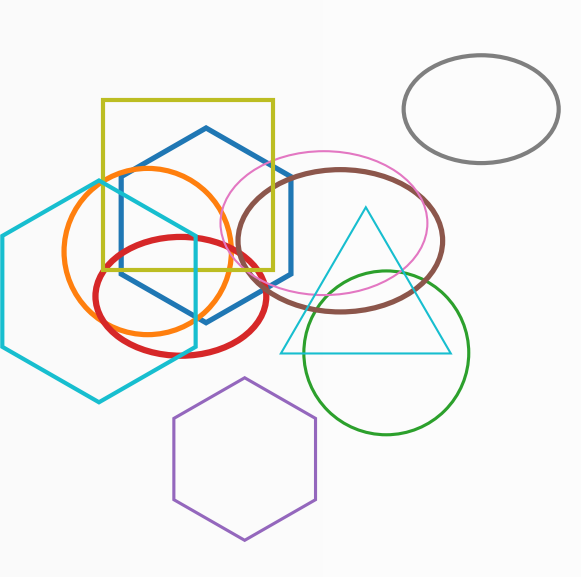[{"shape": "hexagon", "thickness": 2.5, "radius": 0.84, "center": [0.355, 0.609]}, {"shape": "circle", "thickness": 2.5, "radius": 0.72, "center": [0.254, 0.564]}, {"shape": "circle", "thickness": 1.5, "radius": 0.71, "center": [0.665, 0.388]}, {"shape": "oval", "thickness": 3, "radius": 0.73, "center": [0.311, 0.486]}, {"shape": "hexagon", "thickness": 1.5, "radius": 0.7, "center": [0.421, 0.204]}, {"shape": "oval", "thickness": 2.5, "radius": 0.88, "center": [0.586, 0.582]}, {"shape": "oval", "thickness": 1, "radius": 0.89, "center": [0.557, 0.613]}, {"shape": "oval", "thickness": 2, "radius": 0.67, "center": [0.828, 0.81]}, {"shape": "square", "thickness": 2, "radius": 0.73, "center": [0.324, 0.679]}, {"shape": "triangle", "thickness": 1, "radius": 0.84, "center": [0.629, 0.471]}, {"shape": "hexagon", "thickness": 2, "radius": 0.96, "center": [0.17, 0.495]}]